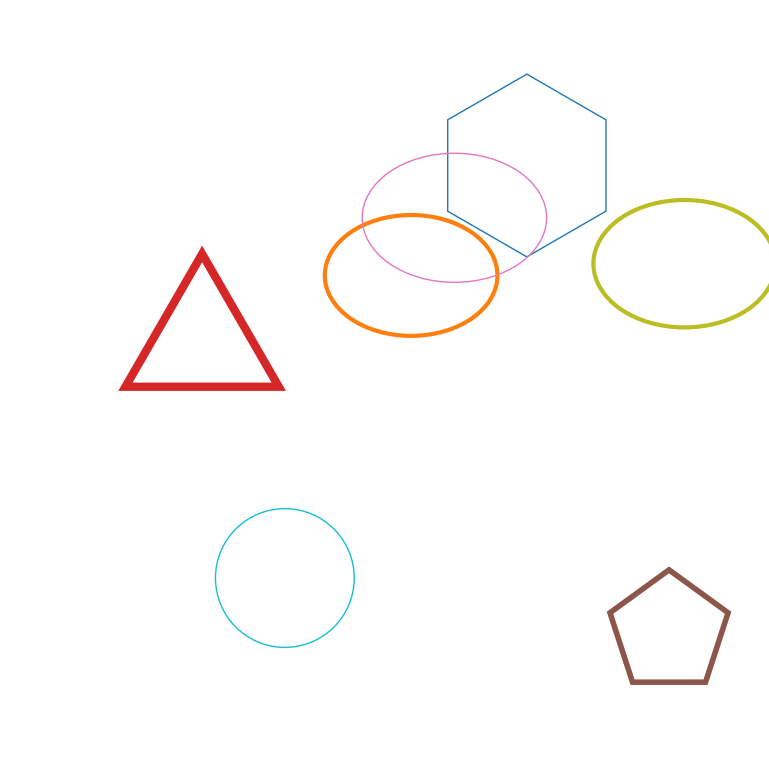[{"shape": "hexagon", "thickness": 0.5, "radius": 0.59, "center": [0.684, 0.785]}, {"shape": "oval", "thickness": 1.5, "radius": 0.56, "center": [0.534, 0.642]}, {"shape": "triangle", "thickness": 3, "radius": 0.57, "center": [0.262, 0.555]}, {"shape": "pentagon", "thickness": 2, "radius": 0.4, "center": [0.869, 0.179]}, {"shape": "oval", "thickness": 0.5, "radius": 0.6, "center": [0.59, 0.717]}, {"shape": "oval", "thickness": 1.5, "radius": 0.59, "center": [0.889, 0.658]}, {"shape": "circle", "thickness": 0.5, "radius": 0.45, "center": [0.37, 0.249]}]